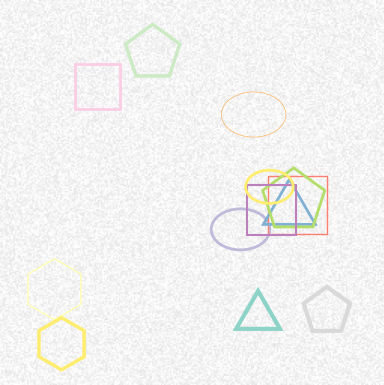[{"shape": "triangle", "thickness": 3, "radius": 0.33, "center": [0.67, 0.179]}, {"shape": "hexagon", "thickness": 1, "radius": 0.4, "center": [0.142, 0.249]}, {"shape": "oval", "thickness": 2, "radius": 0.38, "center": [0.625, 0.404]}, {"shape": "square", "thickness": 1, "radius": 0.38, "center": [0.773, 0.467]}, {"shape": "triangle", "thickness": 2, "radius": 0.39, "center": [0.752, 0.456]}, {"shape": "oval", "thickness": 0.5, "radius": 0.42, "center": [0.659, 0.703]}, {"shape": "pentagon", "thickness": 2, "radius": 0.42, "center": [0.763, 0.479]}, {"shape": "square", "thickness": 2, "radius": 0.3, "center": [0.254, 0.776]}, {"shape": "pentagon", "thickness": 3, "radius": 0.32, "center": [0.849, 0.192]}, {"shape": "square", "thickness": 1.5, "radius": 0.32, "center": [0.706, 0.454]}, {"shape": "pentagon", "thickness": 2.5, "radius": 0.37, "center": [0.396, 0.863]}, {"shape": "oval", "thickness": 2, "radius": 0.31, "center": [0.7, 0.515]}, {"shape": "hexagon", "thickness": 2.5, "radius": 0.34, "center": [0.16, 0.107]}]